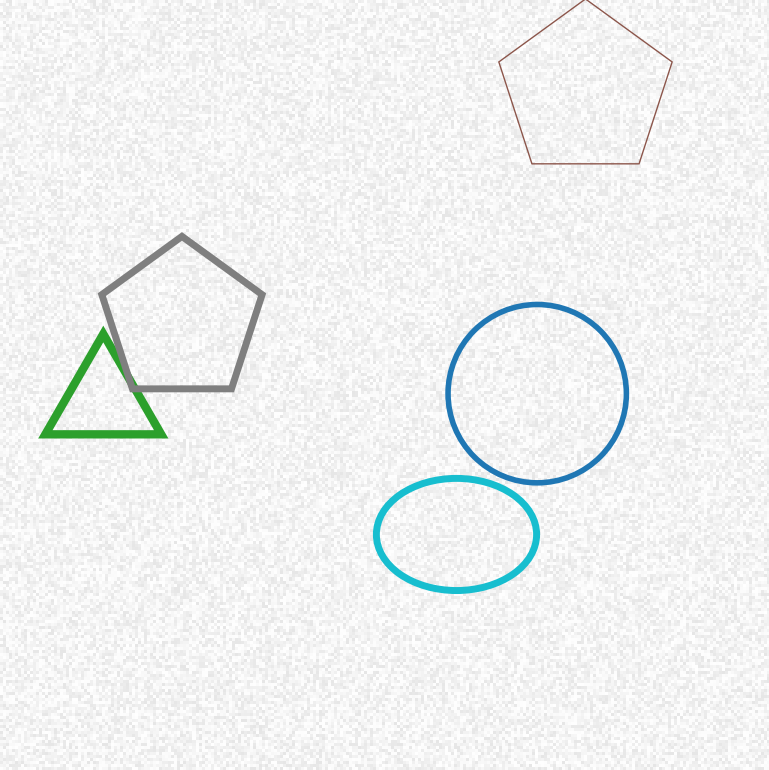[{"shape": "circle", "thickness": 2, "radius": 0.58, "center": [0.698, 0.489]}, {"shape": "triangle", "thickness": 3, "radius": 0.43, "center": [0.134, 0.479]}, {"shape": "pentagon", "thickness": 0.5, "radius": 0.59, "center": [0.76, 0.883]}, {"shape": "pentagon", "thickness": 2.5, "radius": 0.55, "center": [0.236, 0.584]}, {"shape": "oval", "thickness": 2.5, "radius": 0.52, "center": [0.593, 0.306]}]